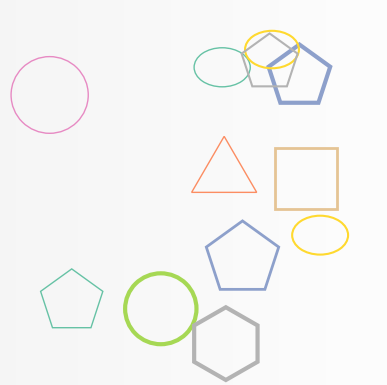[{"shape": "oval", "thickness": 1, "radius": 0.36, "center": [0.573, 0.825]}, {"shape": "pentagon", "thickness": 1, "radius": 0.42, "center": [0.185, 0.217]}, {"shape": "triangle", "thickness": 1, "radius": 0.48, "center": [0.578, 0.549]}, {"shape": "pentagon", "thickness": 3, "radius": 0.42, "center": [0.773, 0.801]}, {"shape": "pentagon", "thickness": 2, "radius": 0.49, "center": [0.626, 0.328]}, {"shape": "circle", "thickness": 1, "radius": 0.5, "center": [0.128, 0.753]}, {"shape": "circle", "thickness": 3, "radius": 0.46, "center": [0.415, 0.198]}, {"shape": "oval", "thickness": 1.5, "radius": 0.36, "center": [0.826, 0.389]}, {"shape": "oval", "thickness": 1.5, "radius": 0.35, "center": [0.702, 0.871]}, {"shape": "square", "thickness": 2, "radius": 0.4, "center": [0.79, 0.537]}, {"shape": "hexagon", "thickness": 3, "radius": 0.47, "center": [0.583, 0.107]}, {"shape": "pentagon", "thickness": 1.5, "radius": 0.38, "center": [0.696, 0.837]}]